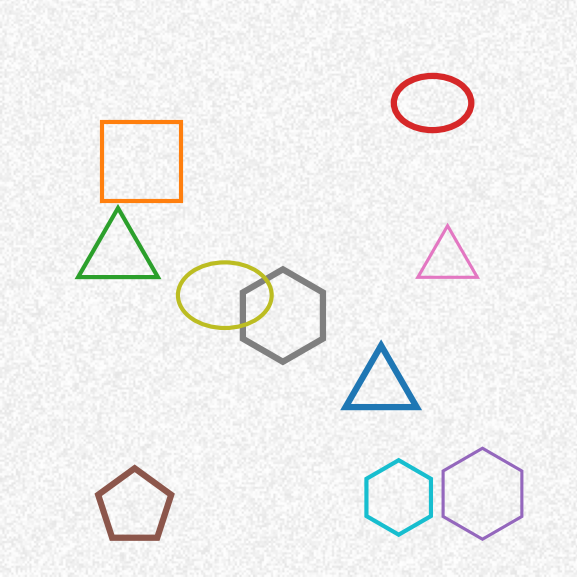[{"shape": "triangle", "thickness": 3, "radius": 0.36, "center": [0.66, 0.33]}, {"shape": "square", "thickness": 2, "radius": 0.34, "center": [0.245, 0.72]}, {"shape": "triangle", "thickness": 2, "radius": 0.4, "center": [0.204, 0.559]}, {"shape": "oval", "thickness": 3, "radius": 0.34, "center": [0.749, 0.821]}, {"shape": "hexagon", "thickness": 1.5, "radius": 0.39, "center": [0.835, 0.144]}, {"shape": "pentagon", "thickness": 3, "radius": 0.33, "center": [0.233, 0.122]}, {"shape": "triangle", "thickness": 1.5, "radius": 0.3, "center": [0.775, 0.549]}, {"shape": "hexagon", "thickness": 3, "radius": 0.4, "center": [0.49, 0.453]}, {"shape": "oval", "thickness": 2, "radius": 0.41, "center": [0.389, 0.488]}, {"shape": "hexagon", "thickness": 2, "radius": 0.32, "center": [0.69, 0.138]}]